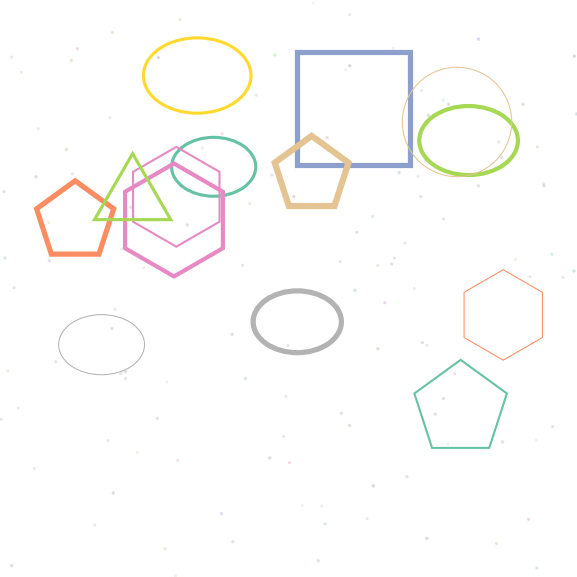[{"shape": "pentagon", "thickness": 1, "radius": 0.42, "center": [0.798, 0.292]}, {"shape": "oval", "thickness": 1.5, "radius": 0.36, "center": [0.37, 0.71]}, {"shape": "pentagon", "thickness": 2.5, "radius": 0.35, "center": [0.13, 0.616]}, {"shape": "hexagon", "thickness": 0.5, "radius": 0.39, "center": [0.871, 0.454]}, {"shape": "square", "thickness": 2.5, "radius": 0.49, "center": [0.612, 0.811]}, {"shape": "hexagon", "thickness": 1, "radius": 0.43, "center": [0.305, 0.658]}, {"shape": "hexagon", "thickness": 2, "radius": 0.49, "center": [0.301, 0.618]}, {"shape": "oval", "thickness": 2, "radius": 0.43, "center": [0.811, 0.756]}, {"shape": "triangle", "thickness": 1.5, "radius": 0.38, "center": [0.23, 0.657]}, {"shape": "oval", "thickness": 1.5, "radius": 0.47, "center": [0.341, 0.868]}, {"shape": "circle", "thickness": 0.5, "radius": 0.47, "center": [0.791, 0.788]}, {"shape": "pentagon", "thickness": 3, "radius": 0.34, "center": [0.54, 0.697]}, {"shape": "oval", "thickness": 0.5, "radius": 0.37, "center": [0.176, 0.402]}, {"shape": "oval", "thickness": 2.5, "radius": 0.38, "center": [0.515, 0.442]}]